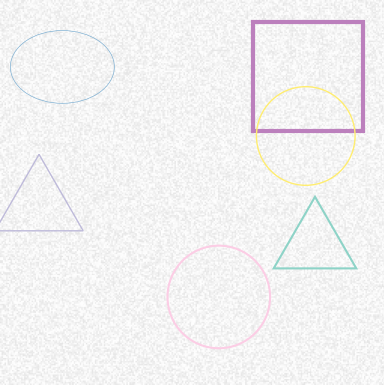[{"shape": "triangle", "thickness": 1.5, "radius": 0.62, "center": [0.818, 0.365]}, {"shape": "triangle", "thickness": 1, "radius": 0.66, "center": [0.101, 0.467]}, {"shape": "oval", "thickness": 0.5, "radius": 0.68, "center": [0.162, 0.826]}, {"shape": "circle", "thickness": 1.5, "radius": 0.67, "center": [0.568, 0.229]}, {"shape": "square", "thickness": 3, "radius": 0.71, "center": [0.8, 0.8]}, {"shape": "circle", "thickness": 1, "radius": 0.64, "center": [0.794, 0.647]}]